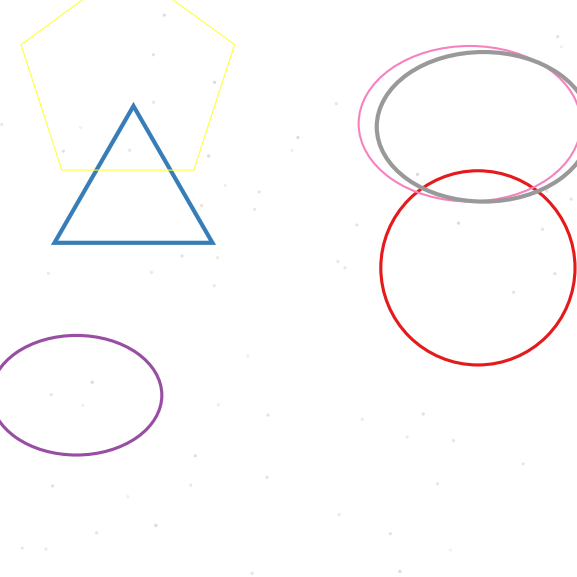[{"shape": "circle", "thickness": 1.5, "radius": 0.84, "center": [0.828, 0.535]}, {"shape": "triangle", "thickness": 2, "radius": 0.79, "center": [0.231, 0.658]}, {"shape": "oval", "thickness": 1.5, "radius": 0.74, "center": [0.132, 0.315]}, {"shape": "pentagon", "thickness": 0.5, "radius": 0.97, "center": [0.221, 0.862]}, {"shape": "oval", "thickness": 1, "radius": 0.96, "center": [0.813, 0.785]}, {"shape": "oval", "thickness": 2, "radius": 0.92, "center": [0.837, 0.78]}]